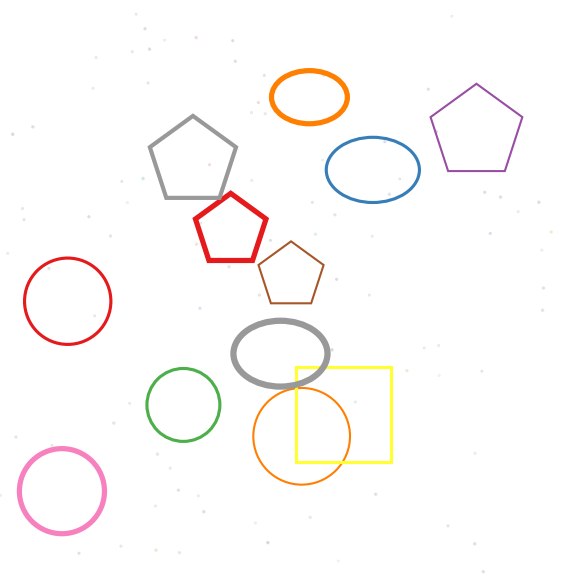[{"shape": "circle", "thickness": 1.5, "radius": 0.37, "center": [0.117, 0.478]}, {"shape": "pentagon", "thickness": 2.5, "radius": 0.32, "center": [0.4, 0.6]}, {"shape": "oval", "thickness": 1.5, "radius": 0.4, "center": [0.646, 0.705]}, {"shape": "circle", "thickness": 1.5, "radius": 0.32, "center": [0.318, 0.298]}, {"shape": "pentagon", "thickness": 1, "radius": 0.42, "center": [0.825, 0.771]}, {"shape": "circle", "thickness": 1, "radius": 0.42, "center": [0.522, 0.244]}, {"shape": "oval", "thickness": 2.5, "radius": 0.33, "center": [0.536, 0.831]}, {"shape": "square", "thickness": 1.5, "radius": 0.41, "center": [0.594, 0.282]}, {"shape": "pentagon", "thickness": 1, "radius": 0.3, "center": [0.504, 0.522]}, {"shape": "circle", "thickness": 2.5, "radius": 0.37, "center": [0.107, 0.149]}, {"shape": "oval", "thickness": 3, "radius": 0.41, "center": [0.486, 0.387]}, {"shape": "pentagon", "thickness": 2, "radius": 0.39, "center": [0.334, 0.72]}]